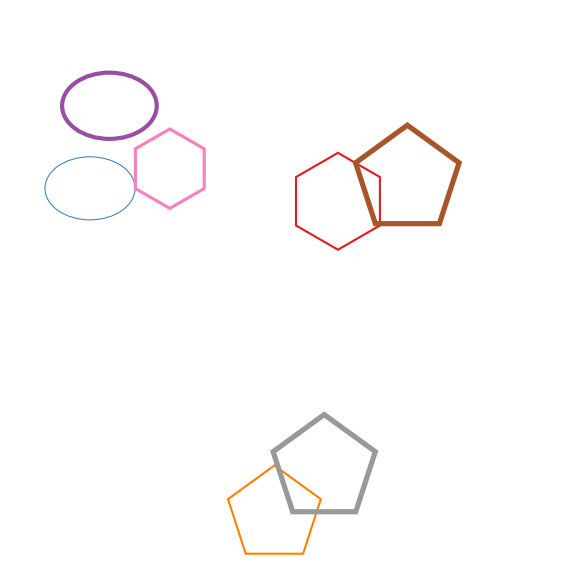[{"shape": "hexagon", "thickness": 1, "radius": 0.42, "center": [0.585, 0.651]}, {"shape": "oval", "thickness": 0.5, "radius": 0.39, "center": [0.156, 0.673]}, {"shape": "oval", "thickness": 2, "radius": 0.41, "center": [0.189, 0.816]}, {"shape": "pentagon", "thickness": 1, "radius": 0.42, "center": [0.475, 0.109]}, {"shape": "pentagon", "thickness": 2.5, "radius": 0.47, "center": [0.705, 0.688]}, {"shape": "hexagon", "thickness": 1.5, "radius": 0.34, "center": [0.294, 0.707]}, {"shape": "pentagon", "thickness": 2.5, "radius": 0.47, "center": [0.561, 0.188]}]